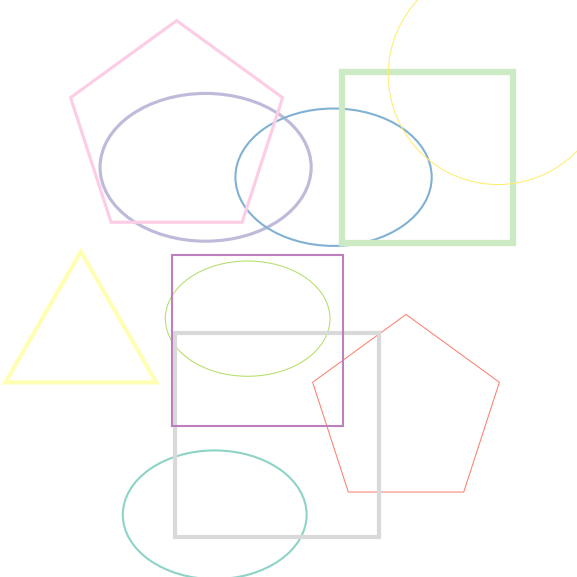[{"shape": "oval", "thickness": 1, "radius": 0.8, "center": [0.372, 0.108]}, {"shape": "triangle", "thickness": 2, "radius": 0.75, "center": [0.14, 0.412]}, {"shape": "oval", "thickness": 1.5, "radius": 0.91, "center": [0.356, 0.709]}, {"shape": "pentagon", "thickness": 0.5, "radius": 0.85, "center": [0.703, 0.285]}, {"shape": "oval", "thickness": 1, "radius": 0.85, "center": [0.578, 0.692]}, {"shape": "oval", "thickness": 0.5, "radius": 0.71, "center": [0.429, 0.447]}, {"shape": "pentagon", "thickness": 1.5, "radius": 0.97, "center": [0.306, 0.77]}, {"shape": "square", "thickness": 2, "radius": 0.88, "center": [0.48, 0.245]}, {"shape": "square", "thickness": 1, "radius": 0.74, "center": [0.446, 0.41]}, {"shape": "square", "thickness": 3, "radius": 0.74, "center": [0.74, 0.727]}, {"shape": "circle", "thickness": 0.5, "radius": 0.95, "center": [0.862, 0.87]}]